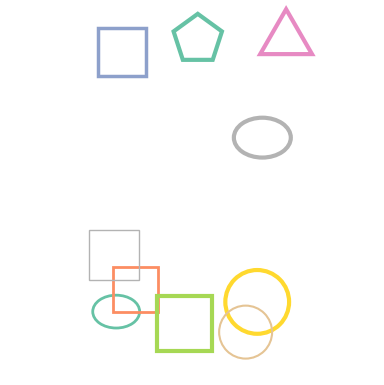[{"shape": "oval", "thickness": 2, "radius": 0.3, "center": [0.302, 0.191]}, {"shape": "pentagon", "thickness": 3, "radius": 0.33, "center": [0.514, 0.898]}, {"shape": "square", "thickness": 2, "radius": 0.3, "center": [0.352, 0.248]}, {"shape": "square", "thickness": 2.5, "radius": 0.31, "center": [0.317, 0.864]}, {"shape": "triangle", "thickness": 3, "radius": 0.39, "center": [0.743, 0.898]}, {"shape": "square", "thickness": 3, "radius": 0.35, "center": [0.479, 0.16]}, {"shape": "circle", "thickness": 3, "radius": 0.41, "center": [0.668, 0.216]}, {"shape": "circle", "thickness": 1.5, "radius": 0.34, "center": [0.638, 0.137]}, {"shape": "oval", "thickness": 3, "radius": 0.37, "center": [0.681, 0.643]}, {"shape": "square", "thickness": 1, "radius": 0.32, "center": [0.297, 0.337]}]